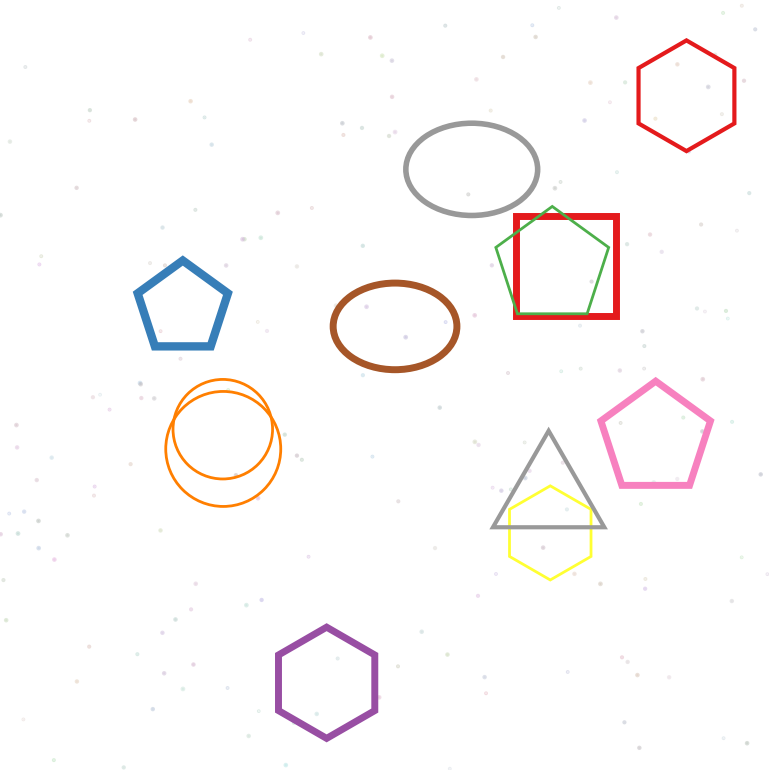[{"shape": "hexagon", "thickness": 1.5, "radius": 0.36, "center": [0.892, 0.876]}, {"shape": "square", "thickness": 2.5, "radius": 0.32, "center": [0.735, 0.655]}, {"shape": "pentagon", "thickness": 3, "radius": 0.31, "center": [0.237, 0.6]}, {"shape": "pentagon", "thickness": 1, "radius": 0.39, "center": [0.717, 0.655]}, {"shape": "hexagon", "thickness": 2.5, "radius": 0.36, "center": [0.424, 0.113]}, {"shape": "circle", "thickness": 1, "radius": 0.37, "center": [0.29, 0.417]}, {"shape": "circle", "thickness": 1, "radius": 0.32, "center": [0.289, 0.443]}, {"shape": "hexagon", "thickness": 1, "radius": 0.31, "center": [0.715, 0.308]}, {"shape": "oval", "thickness": 2.5, "radius": 0.4, "center": [0.513, 0.576]}, {"shape": "pentagon", "thickness": 2.5, "radius": 0.37, "center": [0.852, 0.43]}, {"shape": "triangle", "thickness": 1.5, "radius": 0.42, "center": [0.713, 0.357]}, {"shape": "oval", "thickness": 2, "radius": 0.43, "center": [0.613, 0.78]}]